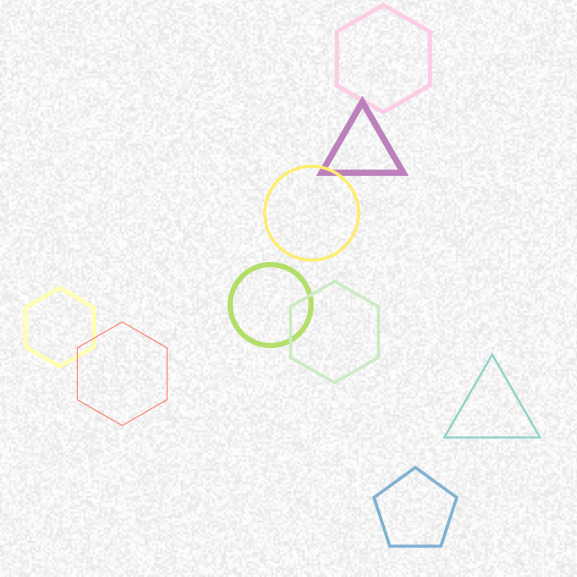[{"shape": "triangle", "thickness": 1, "radius": 0.48, "center": [0.852, 0.289]}, {"shape": "hexagon", "thickness": 2, "radius": 0.34, "center": [0.103, 0.433]}, {"shape": "hexagon", "thickness": 0.5, "radius": 0.45, "center": [0.212, 0.352]}, {"shape": "pentagon", "thickness": 1.5, "radius": 0.38, "center": [0.719, 0.114]}, {"shape": "circle", "thickness": 2.5, "radius": 0.35, "center": [0.469, 0.471]}, {"shape": "hexagon", "thickness": 2, "radius": 0.46, "center": [0.664, 0.898]}, {"shape": "triangle", "thickness": 3, "radius": 0.41, "center": [0.628, 0.741]}, {"shape": "hexagon", "thickness": 1.5, "radius": 0.44, "center": [0.579, 0.424]}, {"shape": "circle", "thickness": 1.5, "radius": 0.41, "center": [0.54, 0.63]}]